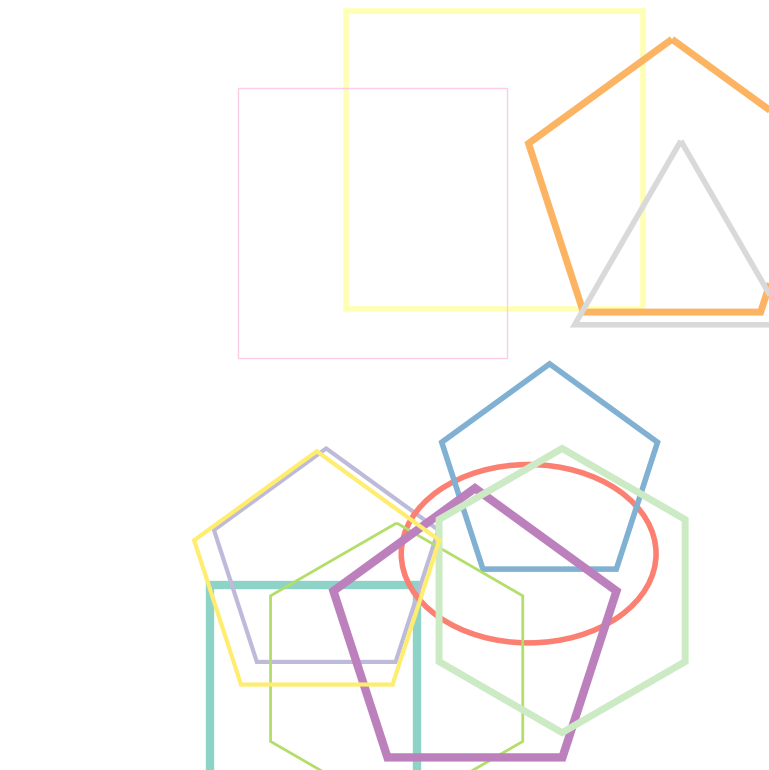[{"shape": "square", "thickness": 3, "radius": 0.67, "center": [0.407, 0.106]}, {"shape": "square", "thickness": 2, "radius": 0.97, "center": [0.642, 0.792]}, {"shape": "pentagon", "thickness": 1.5, "radius": 0.77, "center": [0.424, 0.264]}, {"shape": "oval", "thickness": 2, "radius": 0.83, "center": [0.687, 0.281]}, {"shape": "pentagon", "thickness": 2, "radius": 0.74, "center": [0.714, 0.38]}, {"shape": "pentagon", "thickness": 2.5, "radius": 0.98, "center": [0.873, 0.753]}, {"shape": "hexagon", "thickness": 1, "radius": 0.95, "center": [0.515, 0.132]}, {"shape": "square", "thickness": 0.5, "radius": 0.88, "center": [0.484, 0.71]}, {"shape": "triangle", "thickness": 2, "radius": 0.8, "center": [0.884, 0.658]}, {"shape": "pentagon", "thickness": 3, "radius": 0.97, "center": [0.617, 0.173]}, {"shape": "hexagon", "thickness": 2.5, "radius": 0.92, "center": [0.73, 0.233]}, {"shape": "pentagon", "thickness": 1.5, "radius": 0.84, "center": [0.411, 0.247]}]